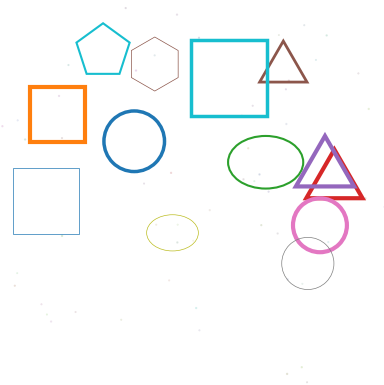[{"shape": "square", "thickness": 0.5, "radius": 0.43, "center": [0.119, 0.477]}, {"shape": "circle", "thickness": 2.5, "radius": 0.39, "center": [0.349, 0.633]}, {"shape": "square", "thickness": 3, "radius": 0.36, "center": [0.149, 0.703]}, {"shape": "oval", "thickness": 1.5, "radius": 0.49, "center": [0.69, 0.579]}, {"shape": "triangle", "thickness": 3, "radius": 0.42, "center": [0.869, 0.527]}, {"shape": "triangle", "thickness": 3, "radius": 0.44, "center": [0.844, 0.559]}, {"shape": "triangle", "thickness": 2, "radius": 0.36, "center": [0.736, 0.822]}, {"shape": "hexagon", "thickness": 0.5, "radius": 0.35, "center": [0.402, 0.834]}, {"shape": "circle", "thickness": 3, "radius": 0.35, "center": [0.831, 0.415]}, {"shape": "circle", "thickness": 0.5, "radius": 0.34, "center": [0.8, 0.316]}, {"shape": "oval", "thickness": 0.5, "radius": 0.34, "center": [0.448, 0.395]}, {"shape": "square", "thickness": 2.5, "radius": 0.49, "center": [0.594, 0.798]}, {"shape": "pentagon", "thickness": 1.5, "radius": 0.36, "center": [0.268, 0.867]}]